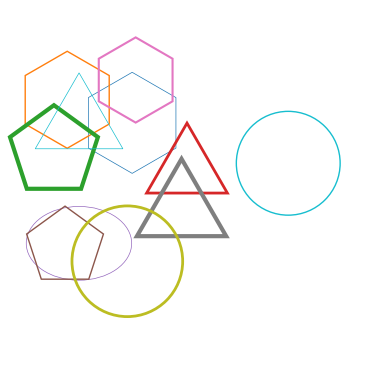[{"shape": "hexagon", "thickness": 0.5, "radius": 0.66, "center": [0.343, 0.681]}, {"shape": "hexagon", "thickness": 1, "radius": 0.63, "center": [0.175, 0.741]}, {"shape": "pentagon", "thickness": 3, "radius": 0.6, "center": [0.14, 0.607]}, {"shape": "triangle", "thickness": 2, "radius": 0.61, "center": [0.486, 0.559]}, {"shape": "oval", "thickness": 0.5, "radius": 0.68, "center": [0.205, 0.368]}, {"shape": "pentagon", "thickness": 1, "radius": 0.52, "center": [0.169, 0.36]}, {"shape": "hexagon", "thickness": 1.5, "radius": 0.55, "center": [0.352, 0.792]}, {"shape": "triangle", "thickness": 3, "radius": 0.67, "center": [0.472, 0.453]}, {"shape": "circle", "thickness": 2, "radius": 0.72, "center": [0.331, 0.321]}, {"shape": "circle", "thickness": 1, "radius": 0.67, "center": [0.749, 0.576]}, {"shape": "triangle", "thickness": 0.5, "radius": 0.66, "center": [0.205, 0.679]}]